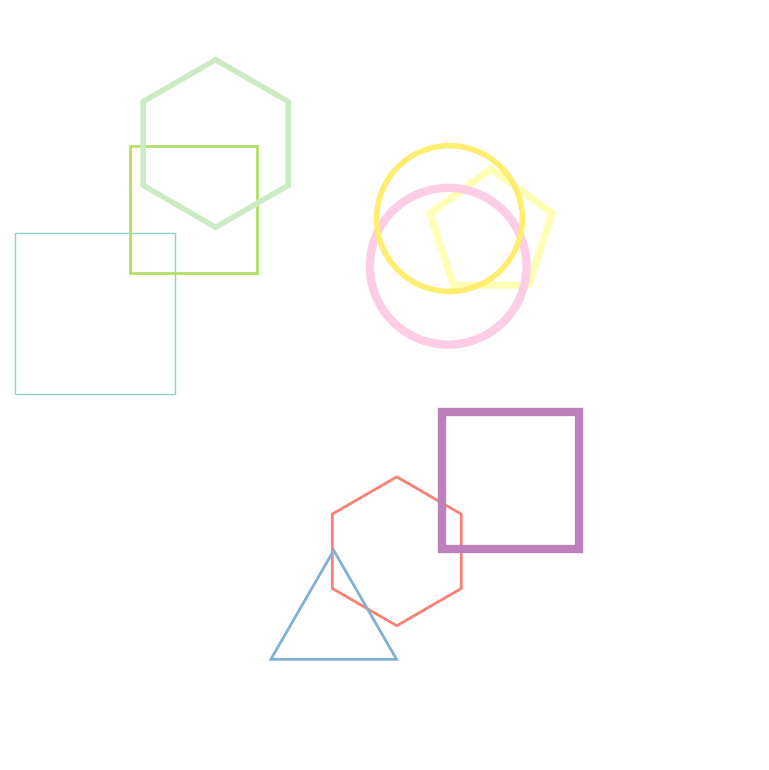[{"shape": "square", "thickness": 0.5, "radius": 0.52, "center": [0.123, 0.593]}, {"shape": "pentagon", "thickness": 2.5, "radius": 0.42, "center": [0.638, 0.697]}, {"shape": "hexagon", "thickness": 1, "radius": 0.48, "center": [0.515, 0.284]}, {"shape": "triangle", "thickness": 1, "radius": 0.47, "center": [0.433, 0.191]}, {"shape": "square", "thickness": 1, "radius": 0.41, "center": [0.251, 0.728]}, {"shape": "circle", "thickness": 3, "radius": 0.51, "center": [0.582, 0.654]}, {"shape": "square", "thickness": 3, "radius": 0.44, "center": [0.663, 0.376]}, {"shape": "hexagon", "thickness": 2, "radius": 0.54, "center": [0.28, 0.814]}, {"shape": "circle", "thickness": 2, "radius": 0.47, "center": [0.584, 0.716]}]